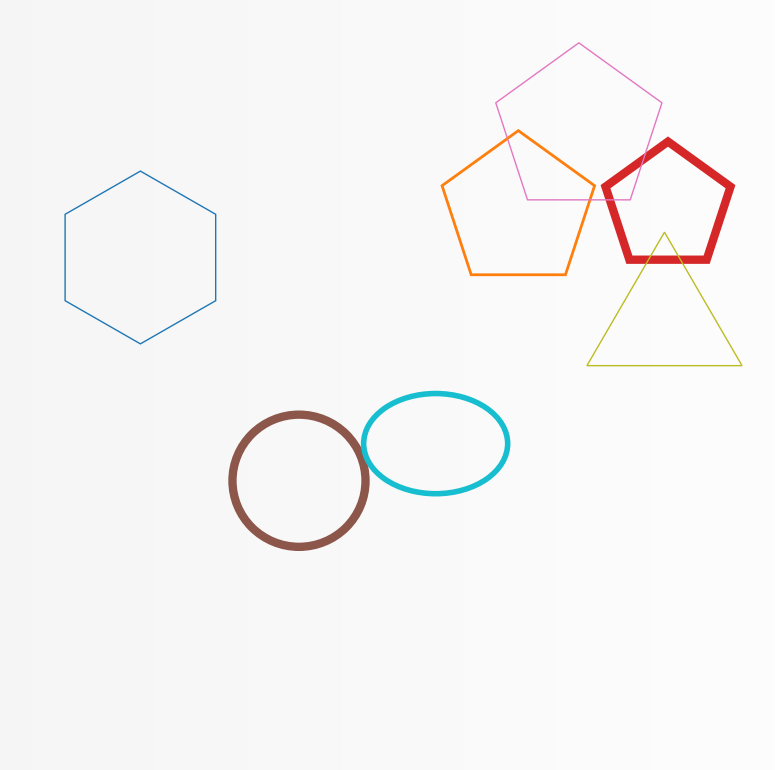[{"shape": "hexagon", "thickness": 0.5, "radius": 0.56, "center": [0.181, 0.666]}, {"shape": "pentagon", "thickness": 1, "radius": 0.52, "center": [0.669, 0.727]}, {"shape": "pentagon", "thickness": 3, "radius": 0.42, "center": [0.862, 0.731]}, {"shape": "circle", "thickness": 3, "radius": 0.43, "center": [0.386, 0.376]}, {"shape": "pentagon", "thickness": 0.5, "radius": 0.56, "center": [0.747, 0.832]}, {"shape": "triangle", "thickness": 0.5, "radius": 0.58, "center": [0.857, 0.583]}, {"shape": "oval", "thickness": 2, "radius": 0.46, "center": [0.562, 0.424]}]